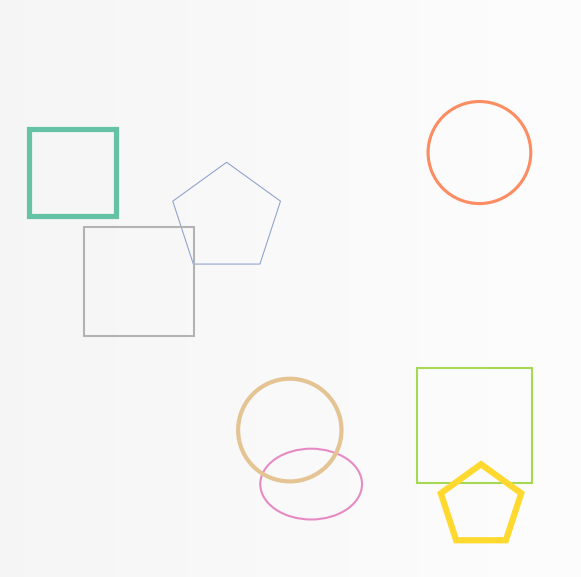[{"shape": "square", "thickness": 2.5, "radius": 0.38, "center": [0.125, 0.701]}, {"shape": "circle", "thickness": 1.5, "radius": 0.44, "center": [0.825, 0.735]}, {"shape": "pentagon", "thickness": 0.5, "radius": 0.49, "center": [0.39, 0.621]}, {"shape": "oval", "thickness": 1, "radius": 0.44, "center": [0.535, 0.161]}, {"shape": "square", "thickness": 1, "radius": 0.5, "center": [0.816, 0.262]}, {"shape": "pentagon", "thickness": 3, "radius": 0.36, "center": [0.828, 0.122]}, {"shape": "circle", "thickness": 2, "radius": 0.44, "center": [0.499, 0.254]}, {"shape": "square", "thickness": 1, "radius": 0.47, "center": [0.238, 0.512]}]